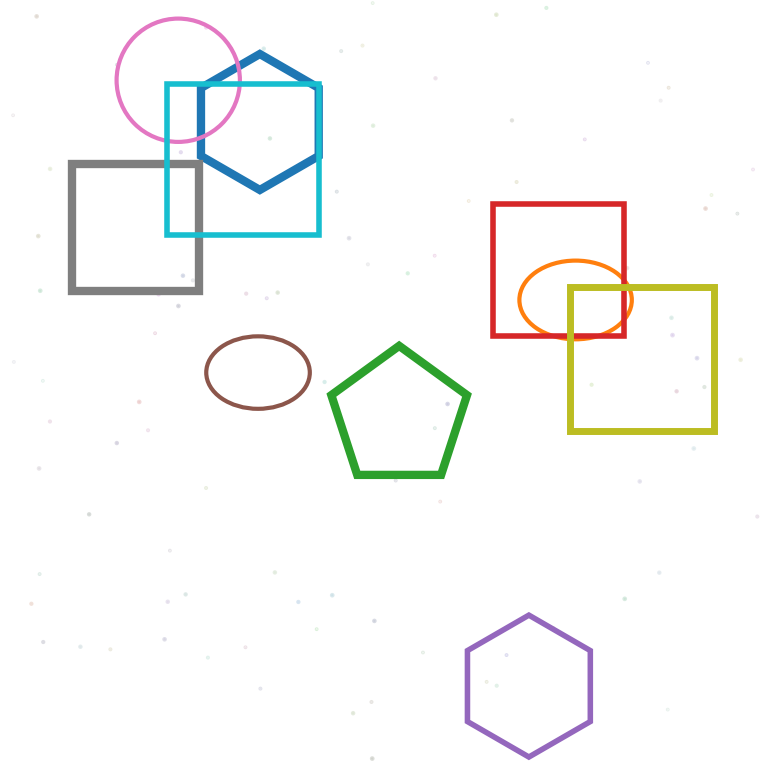[{"shape": "hexagon", "thickness": 3, "radius": 0.44, "center": [0.337, 0.842]}, {"shape": "oval", "thickness": 1.5, "radius": 0.37, "center": [0.748, 0.61]}, {"shape": "pentagon", "thickness": 3, "radius": 0.46, "center": [0.518, 0.458]}, {"shape": "square", "thickness": 2, "radius": 0.43, "center": [0.725, 0.649]}, {"shape": "hexagon", "thickness": 2, "radius": 0.46, "center": [0.687, 0.109]}, {"shape": "oval", "thickness": 1.5, "radius": 0.34, "center": [0.335, 0.516]}, {"shape": "circle", "thickness": 1.5, "radius": 0.4, "center": [0.231, 0.896]}, {"shape": "square", "thickness": 3, "radius": 0.41, "center": [0.176, 0.704]}, {"shape": "square", "thickness": 2.5, "radius": 0.47, "center": [0.834, 0.534]}, {"shape": "square", "thickness": 2, "radius": 0.49, "center": [0.315, 0.793]}]